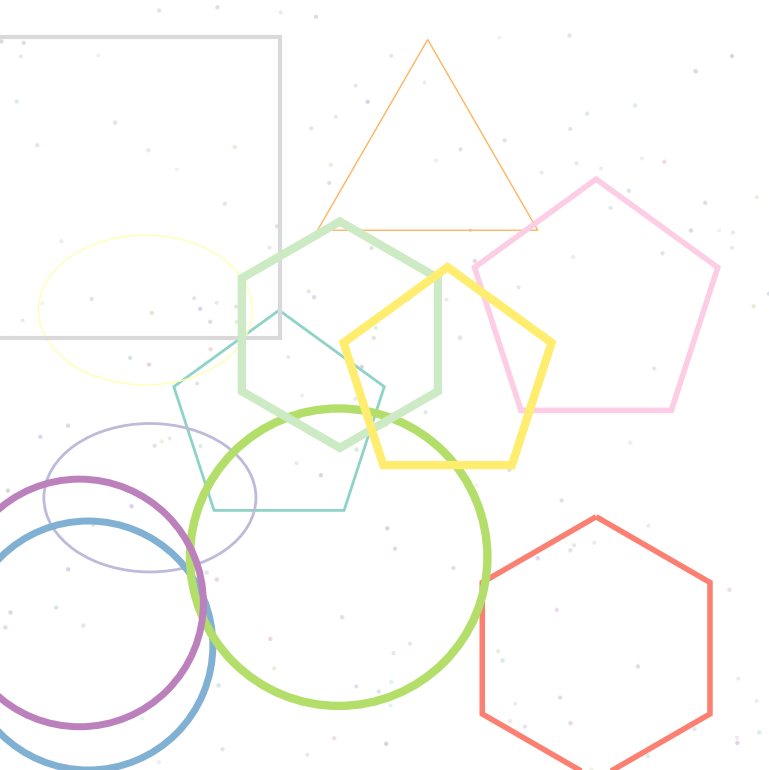[{"shape": "pentagon", "thickness": 1, "radius": 0.72, "center": [0.362, 0.453]}, {"shape": "oval", "thickness": 0.5, "radius": 0.69, "center": [0.189, 0.597]}, {"shape": "oval", "thickness": 1, "radius": 0.69, "center": [0.195, 0.354]}, {"shape": "hexagon", "thickness": 2, "radius": 0.85, "center": [0.774, 0.158]}, {"shape": "circle", "thickness": 2.5, "radius": 0.81, "center": [0.115, 0.162]}, {"shape": "triangle", "thickness": 0.5, "radius": 0.83, "center": [0.555, 0.784]}, {"shape": "circle", "thickness": 3, "radius": 0.97, "center": [0.44, 0.276]}, {"shape": "pentagon", "thickness": 2, "radius": 0.83, "center": [0.774, 0.601]}, {"shape": "square", "thickness": 1.5, "radius": 0.98, "center": [0.168, 0.756]}, {"shape": "circle", "thickness": 2.5, "radius": 0.8, "center": [0.103, 0.217]}, {"shape": "hexagon", "thickness": 3, "radius": 0.74, "center": [0.441, 0.565]}, {"shape": "pentagon", "thickness": 3, "radius": 0.71, "center": [0.581, 0.511]}]